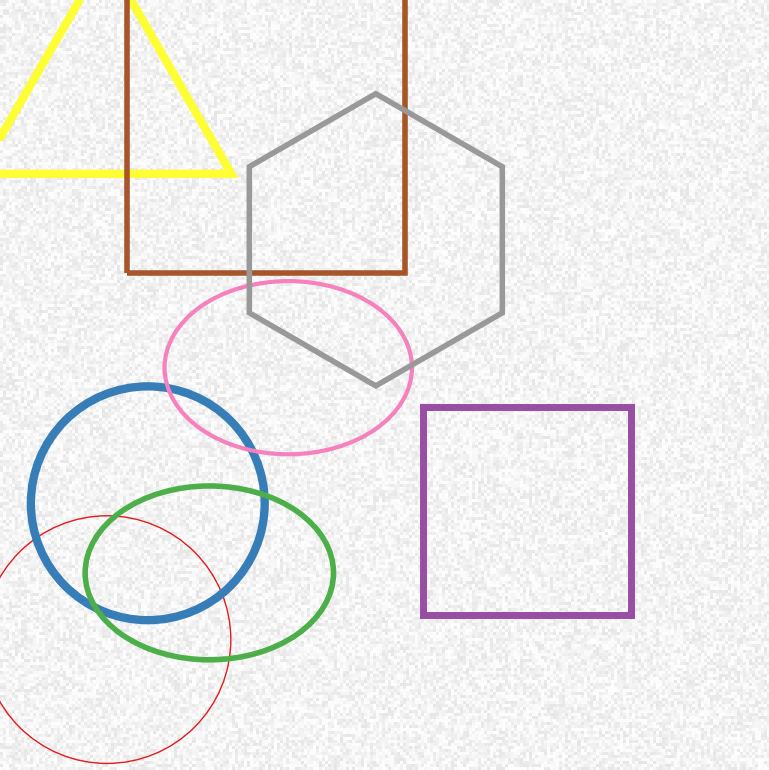[{"shape": "circle", "thickness": 0.5, "radius": 0.8, "center": [0.139, 0.169]}, {"shape": "circle", "thickness": 3, "radius": 0.76, "center": [0.192, 0.346]}, {"shape": "oval", "thickness": 2, "radius": 0.81, "center": [0.272, 0.256]}, {"shape": "square", "thickness": 2.5, "radius": 0.68, "center": [0.685, 0.337]}, {"shape": "triangle", "thickness": 3, "radius": 0.94, "center": [0.137, 0.869]}, {"shape": "square", "thickness": 2, "radius": 0.9, "center": [0.345, 0.826]}, {"shape": "oval", "thickness": 1.5, "radius": 0.8, "center": [0.374, 0.522]}, {"shape": "hexagon", "thickness": 2, "radius": 0.95, "center": [0.488, 0.689]}]